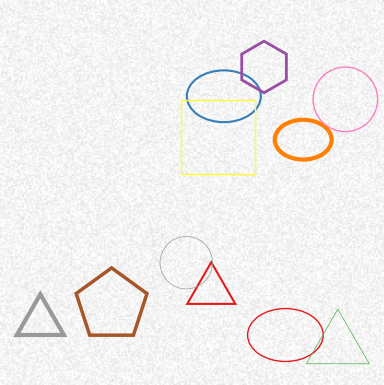[{"shape": "oval", "thickness": 1, "radius": 0.49, "center": [0.741, 0.13]}, {"shape": "triangle", "thickness": 1.5, "radius": 0.36, "center": [0.549, 0.247]}, {"shape": "oval", "thickness": 1.5, "radius": 0.48, "center": [0.581, 0.75]}, {"shape": "triangle", "thickness": 0.5, "radius": 0.47, "center": [0.877, 0.102]}, {"shape": "hexagon", "thickness": 2, "radius": 0.33, "center": [0.686, 0.826]}, {"shape": "oval", "thickness": 3, "radius": 0.37, "center": [0.788, 0.637]}, {"shape": "square", "thickness": 1, "radius": 0.48, "center": [0.567, 0.645]}, {"shape": "pentagon", "thickness": 2.5, "radius": 0.48, "center": [0.29, 0.208]}, {"shape": "circle", "thickness": 1, "radius": 0.42, "center": [0.897, 0.742]}, {"shape": "circle", "thickness": 0.5, "radius": 0.34, "center": [0.484, 0.318]}, {"shape": "triangle", "thickness": 3, "radius": 0.35, "center": [0.105, 0.165]}]